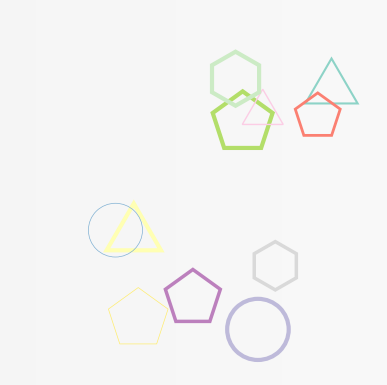[{"shape": "triangle", "thickness": 1.5, "radius": 0.39, "center": [0.855, 0.77]}, {"shape": "triangle", "thickness": 3, "radius": 0.41, "center": [0.345, 0.39]}, {"shape": "circle", "thickness": 3, "radius": 0.4, "center": [0.666, 0.144]}, {"shape": "pentagon", "thickness": 2, "radius": 0.3, "center": [0.82, 0.698]}, {"shape": "circle", "thickness": 0.5, "radius": 0.35, "center": [0.298, 0.402]}, {"shape": "pentagon", "thickness": 3, "radius": 0.41, "center": [0.626, 0.681]}, {"shape": "triangle", "thickness": 1, "radius": 0.3, "center": [0.678, 0.707]}, {"shape": "hexagon", "thickness": 2.5, "radius": 0.31, "center": [0.71, 0.31]}, {"shape": "pentagon", "thickness": 2.5, "radius": 0.37, "center": [0.498, 0.226]}, {"shape": "hexagon", "thickness": 3, "radius": 0.35, "center": [0.608, 0.796]}, {"shape": "pentagon", "thickness": 0.5, "radius": 0.4, "center": [0.357, 0.172]}]